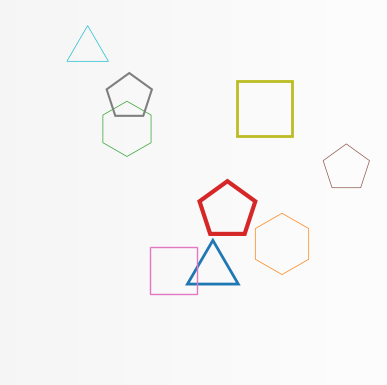[{"shape": "triangle", "thickness": 2, "radius": 0.38, "center": [0.549, 0.3]}, {"shape": "hexagon", "thickness": 0.5, "radius": 0.4, "center": [0.728, 0.366]}, {"shape": "hexagon", "thickness": 0.5, "radius": 0.36, "center": [0.328, 0.665]}, {"shape": "pentagon", "thickness": 3, "radius": 0.38, "center": [0.587, 0.454]}, {"shape": "pentagon", "thickness": 0.5, "radius": 0.31, "center": [0.894, 0.563]}, {"shape": "square", "thickness": 1, "radius": 0.31, "center": [0.447, 0.297]}, {"shape": "pentagon", "thickness": 1.5, "radius": 0.31, "center": [0.334, 0.749]}, {"shape": "square", "thickness": 2, "radius": 0.35, "center": [0.683, 0.718]}, {"shape": "triangle", "thickness": 0.5, "radius": 0.31, "center": [0.226, 0.872]}]